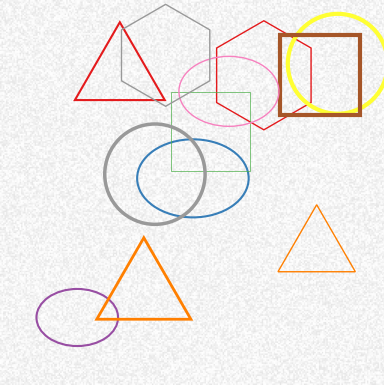[{"shape": "hexagon", "thickness": 1, "radius": 0.71, "center": [0.685, 0.804]}, {"shape": "triangle", "thickness": 1.5, "radius": 0.67, "center": [0.311, 0.807]}, {"shape": "oval", "thickness": 1.5, "radius": 0.72, "center": [0.501, 0.537]}, {"shape": "square", "thickness": 0.5, "radius": 0.51, "center": [0.548, 0.659]}, {"shape": "oval", "thickness": 1.5, "radius": 0.53, "center": [0.201, 0.175]}, {"shape": "triangle", "thickness": 1, "radius": 0.58, "center": [0.823, 0.352]}, {"shape": "triangle", "thickness": 2, "radius": 0.71, "center": [0.374, 0.241]}, {"shape": "circle", "thickness": 3, "radius": 0.65, "center": [0.877, 0.834]}, {"shape": "square", "thickness": 3, "radius": 0.52, "center": [0.831, 0.805]}, {"shape": "oval", "thickness": 1, "radius": 0.65, "center": [0.595, 0.763]}, {"shape": "hexagon", "thickness": 1, "radius": 0.66, "center": [0.43, 0.856]}, {"shape": "circle", "thickness": 2.5, "radius": 0.65, "center": [0.402, 0.548]}]